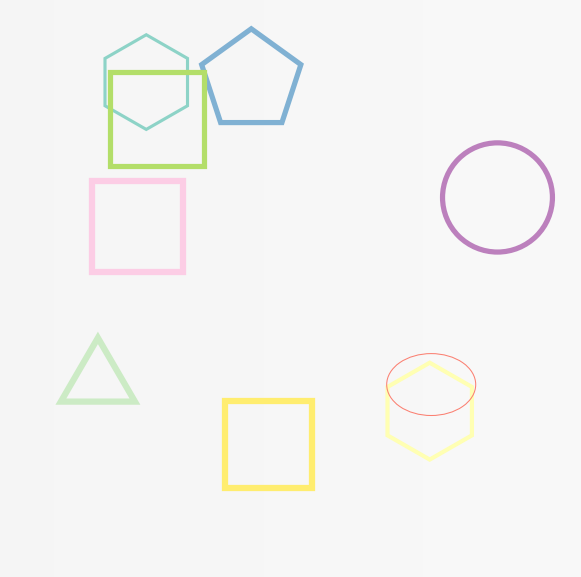[{"shape": "hexagon", "thickness": 1.5, "radius": 0.41, "center": [0.252, 0.857]}, {"shape": "hexagon", "thickness": 2, "radius": 0.42, "center": [0.739, 0.287]}, {"shape": "oval", "thickness": 0.5, "radius": 0.38, "center": [0.742, 0.333]}, {"shape": "pentagon", "thickness": 2.5, "radius": 0.45, "center": [0.432, 0.86]}, {"shape": "square", "thickness": 2.5, "radius": 0.41, "center": [0.271, 0.793]}, {"shape": "square", "thickness": 3, "radius": 0.39, "center": [0.237, 0.607]}, {"shape": "circle", "thickness": 2.5, "radius": 0.47, "center": [0.856, 0.657]}, {"shape": "triangle", "thickness": 3, "radius": 0.37, "center": [0.168, 0.34]}, {"shape": "square", "thickness": 3, "radius": 0.37, "center": [0.462, 0.23]}]